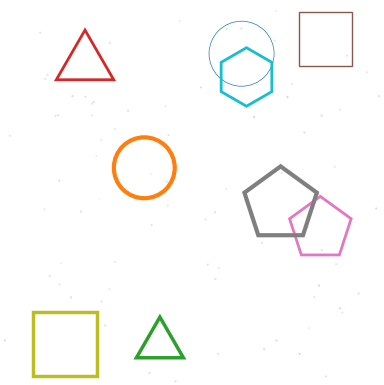[{"shape": "circle", "thickness": 0.5, "radius": 0.42, "center": [0.627, 0.861]}, {"shape": "circle", "thickness": 3, "radius": 0.4, "center": [0.375, 0.564]}, {"shape": "triangle", "thickness": 2.5, "radius": 0.35, "center": [0.415, 0.106]}, {"shape": "triangle", "thickness": 2, "radius": 0.43, "center": [0.221, 0.836]}, {"shape": "square", "thickness": 1, "radius": 0.34, "center": [0.846, 0.899]}, {"shape": "pentagon", "thickness": 2, "radius": 0.42, "center": [0.832, 0.406]}, {"shape": "pentagon", "thickness": 3, "radius": 0.49, "center": [0.729, 0.469]}, {"shape": "square", "thickness": 2.5, "radius": 0.41, "center": [0.169, 0.107]}, {"shape": "hexagon", "thickness": 2, "radius": 0.38, "center": [0.64, 0.8]}]